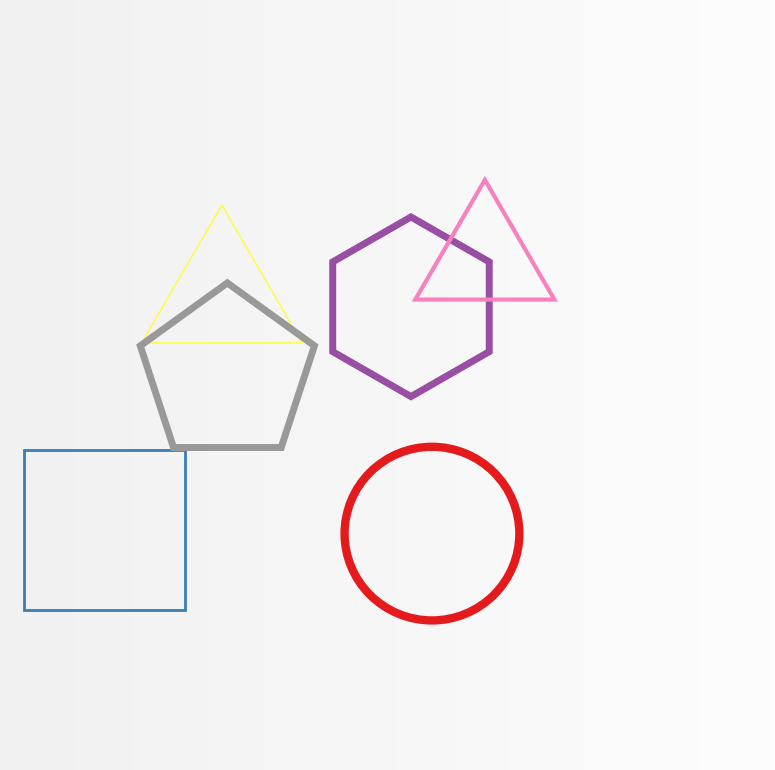[{"shape": "circle", "thickness": 3, "radius": 0.56, "center": [0.557, 0.307]}, {"shape": "square", "thickness": 1, "radius": 0.52, "center": [0.135, 0.312]}, {"shape": "hexagon", "thickness": 2.5, "radius": 0.58, "center": [0.53, 0.602]}, {"shape": "triangle", "thickness": 0.5, "radius": 0.6, "center": [0.286, 0.614]}, {"shape": "triangle", "thickness": 1.5, "radius": 0.52, "center": [0.626, 0.663]}, {"shape": "pentagon", "thickness": 2.5, "radius": 0.59, "center": [0.293, 0.514]}]